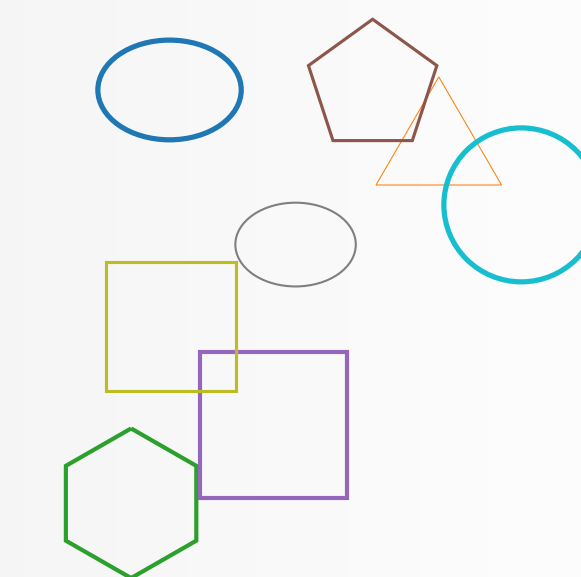[{"shape": "oval", "thickness": 2.5, "radius": 0.62, "center": [0.292, 0.843]}, {"shape": "triangle", "thickness": 0.5, "radius": 0.62, "center": [0.755, 0.741]}, {"shape": "hexagon", "thickness": 2, "radius": 0.65, "center": [0.226, 0.128]}, {"shape": "square", "thickness": 2, "radius": 0.63, "center": [0.471, 0.263]}, {"shape": "pentagon", "thickness": 1.5, "radius": 0.58, "center": [0.641, 0.85]}, {"shape": "oval", "thickness": 1, "radius": 0.52, "center": [0.509, 0.576]}, {"shape": "square", "thickness": 1.5, "radius": 0.56, "center": [0.294, 0.434]}, {"shape": "circle", "thickness": 2.5, "radius": 0.67, "center": [0.897, 0.644]}]